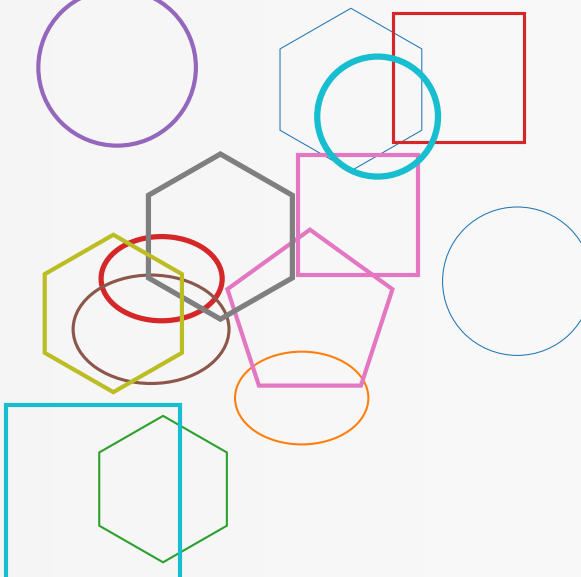[{"shape": "hexagon", "thickness": 0.5, "radius": 0.7, "center": [0.604, 0.844]}, {"shape": "circle", "thickness": 0.5, "radius": 0.64, "center": [0.89, 0.512]}, {"shape": "oval", "thickness": 1, "radius": 0.57, "center": [0.519, 0.31]}, {"shape": "hexagon", "thickness": 1, "radius": 0.63, "center": [0.281, 0.152]}, {"shape": "oval", "thickness": 2.5, "radius": 0.52, "center": [0.278, 0.517]}, {"shape": "square", "thickness": 1.5, "radius": 0.56, "center": [0.789, 0.865]}, {"shape": "circle", "thickness": 2, "radius": 0.68, "center": [0.201, 0.882]}, {"shape": "oval", "thickness": 1.5, "radius": 0.67, "center": [0.26, 0.429]}, {"shape": "pentagon", "thickness": 2, "radius": 0.75, "center": [0.533, 0.452]}, {"shape": "square", "thickness": 2, "radius": 0.52, "center": [0.615, 0.627]}, {"shape": "hexagon", "thickness": 2.5, "radius": 0.71, "center": [0.379, 0.589]}, {"shape": "hexagon", "thickness": 2, "radius": 0.68, "center": [0.195, 0.456]}, {"shape": "square", "thickness": 2, "radius": 0.75, "center": [0.161, 0.147]}, {"shape": "circle", "thickness": 3, "radius": 0.52, "center": [0.65, 0.797]}]